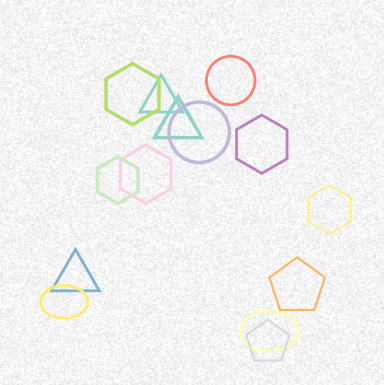[{"shape": "triangle", "thickness": 2.5, "radius": 0.35, "center": [0.463, 0.678]}, {"shape": "triangle", "thickness": 2, "radius": 0.32, "center": [0.419, 0.741]}, {"shape": "oval", "thickness": 2, "radius": 0.38, "center": [0.7, 0.14]}, {"shape": "circle", "thickness": 2.5, "radius": 0.39, "center": [0.517, 0.656]}, {"shape": "circle", "thickness": 2, "radius": 0.32, "center": [0.599, 0.791]}, {"shape": "triangle", "thickness": 2, "radius": 0.36, "center": [0.196, 0.281]}, {"shape": "pentagon", "thickness": 1.5, "radius": 0.38, "center": [0.772, 0.256]}, {"shape": "hexagon", "thickness": 2.5, "radius": 0.4, "center": [0.344, 0.756]}, {"shape": "hexagon", "thickness": 2, "radius": 0.38, "center": [0.378, 0.548]}, {"shape": "pentagon", "thickness": 1.5, "radius": 0.29, "center": [0.696, 0.111]}, {"shape": "hexagon", "thickness": 2, "radius": 0.38, "center": [0.68, 0.625]}, {"shape": "hexagon", "thickness": 2.5, "radius": 0.3, "center": [0.306, 0.532]}, {"shape": "hexagon", "thickness": 1, "radius": 0.32, "center": [0.856, 0.456]}, {"shape": "oval", "thickness": 2, "radius": 0.31, "center": [0.167, 0.216]}]